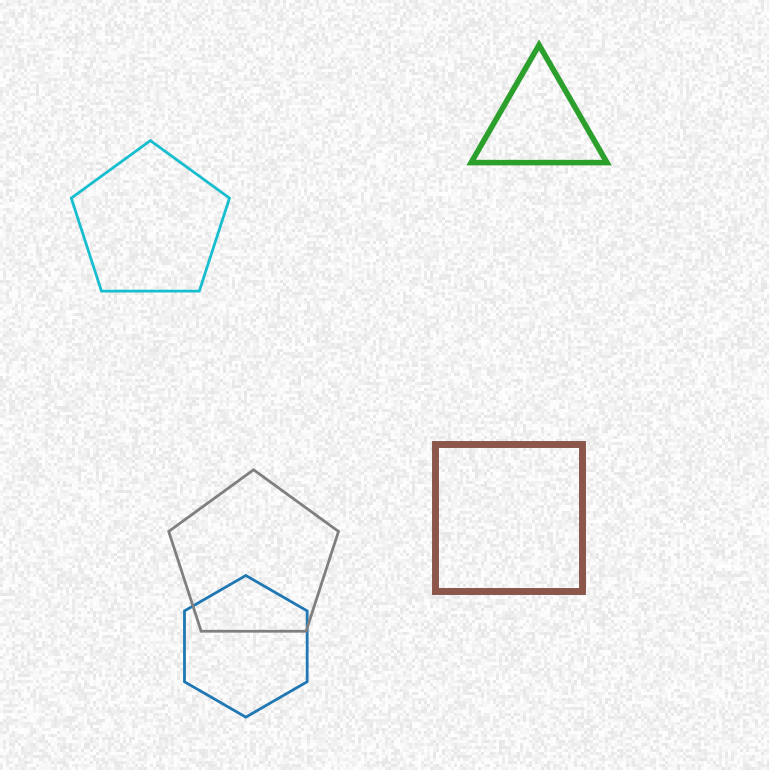[{"shape": "hexagon", "thickness": 1, "radius": 0.46, "center": [0.319, 0.161]}, {"shape": "triangle", "thickness": 2, "radius": 0.51, "center": [0.7, 0.84]}, {"shape": "square", "thickness": 2.5, "radius": 0.48, "center": [0.661, 0.328]}, {"shape": "pentagon", "thickness": 1, "radius": 0.58, "center": [0.329, 0.274]}, {"shape": "pentagon", "thickness": 1, "radius": 0.54, "center": [0.195, 0.709]}]